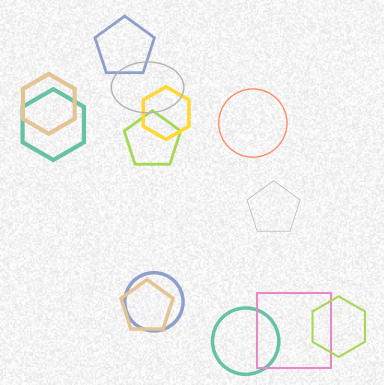[{"shape": "circle", "thickness": 2.5, "radius": 0.43, "center": [0.638, 0.114]}, {"shape": "hexagon", "thickness": 3, "radius": 0.46, "center": [0.138, 0.676]}, {"shape": "circle", "thickness": 1, "radius": 0.44, "center": [0.657, 0.68]}, {"shape": "pentagon", "thickness": 2, "radius": 0.41, "center": [0.324, 0.877]}, {"shape": "circle", "thickness": 2.5, "radius": 0.38, "center": [0.4, 0.216]}, {"shape": "square", "thickness": 1.5, "radius": 0.48, "center": [0.764, 0.141]}, {"shape": "hexagon", "thickness": 1.5, "radius": 0.39, "center": [0.88, 0.152]}, {"shape": "pentagon", "thickness": 2, "radius": 0.39, "center": [0.396, 0.636]}, {"shape": "hexagon", "thickness": 2.5, "radius": 0.34, "center": [0.431, 0.706]}, {"shape": "hexagon", "thickness": 3, "radius": 0.39, "center": [0.127, 0.73]}, {"shape": "pentagon", "thickness": 2.5, "radius": 0.35, "center": [0.382, 0.203]}, {"shape": "pentagon", "thickness": 0.5, "radius": 0.36, "center": [0.711, 0.458]}, {"shape": "oval", "thickness": 1, "radius": 0.47, "center": [0.383, 0.773]}]